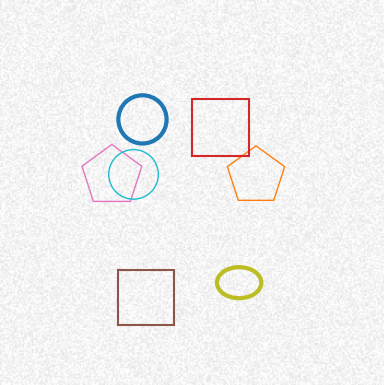[{"shape": "circle", "thickness": 3, "radius": 0.31, "center": [0.37, 0.69]}, {"shape": "pentagon", "thickness": 1, "radius": 0.39, "center": [0.665, 0.543]}, {"shape": "square", "thickness": 1.5, "radius": 0.37, "center": [0.573, 0.668]}, {"shape": "square", "thickness": 1.5, "radius": 0.36, "center": [0.379, 0.227]}, {"shape": "pentagon", "thickness": 1, "radius": 0.41, "center": [0.291, 0.543]}, {"shape": "oval", "thickness": 3, "radius": 0.29, "center": [0.621, 0.266]}, {"shape": "circle", "thickness": 1, "radius": 0.32, "center": [0.347, 0.547]}]